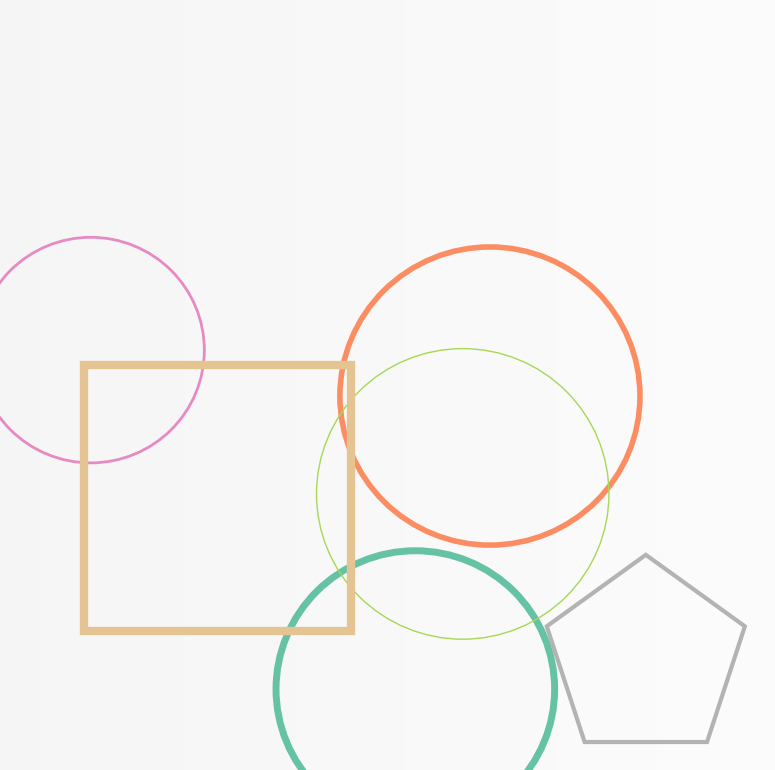[{"shape": "circle", "thickness": 2.5, "radius": 0.9, "center": [0.536, 0.105]}, {"shape": "circle", "thickness": 2, "radius": 0.97, "center": [0.632, 0.486]}, {"shape": "circle", "thickness": 1, "radius": 0.73, "center": [0.117, 0.545]}, {"shape": "circle", "thickness": 0.5, "radius": 0.94, "center": [0.597, 0.359]}, {"shape": "square", "thickness": 3, "radius": 0.86, "center": [0.281, 0.353]}, {"shape": "pentagon", "thickness": 1.5, "radius": 0.67, "center": [0.833, 0.145]}]